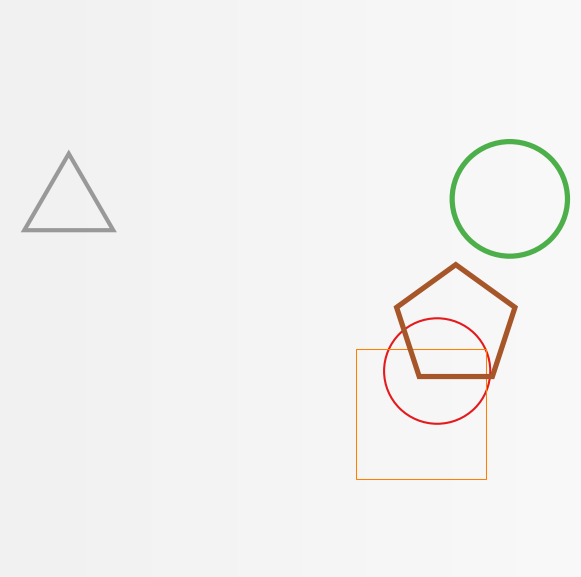[{"shape": "circle", "thickness": 1, "radius": 0.46, "center": [0.752, 0.357]}, {"shape": "circle", "thickness": 2.5, "radius": 0.5, "center": [0.877, 0.655]}, {"shape": "square", "thickness": 0.5, "radius": 0.56, "center": [0.724, 0.282]}, {"shape": "pentagon", "thickness": 2.5, "radius": 0.54, "center": [0.784, 0.434]}, {"shape": "triangle", "thickness": 2, "radius": 0.44, "center": [0.118, 0.645]}]